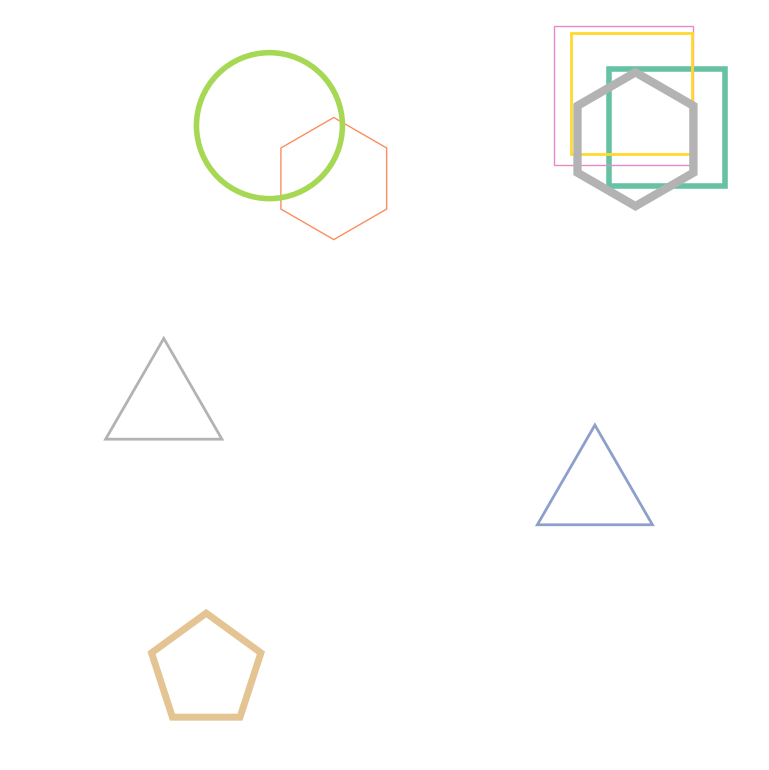[{"shape": "square", "thickness": 2, "radius": 0.38, "center": [0.866, 0.835]}, {"shape": "hexagon", "thickness": 0.5, "radius": 0.4, "center": [0.433, 0.768]}, {"shape": "triangle", "thickness": 1, "radius": 0.43, "center": [0.773, 0.362]}, {"shape": "square", "thickness": 0.5, "radius": 0.45, "center": [0.81, 0.876]}, {"shape": "circle", "thickness": 2, "radius": 0.47, "center": [0.35, 0.837]}, {"shape": "square", "thickness": 1, "radius": 0.39, "center": [0.821, 0.879]}, {"shape": "pentagon", "thickness": 2.5, "radius": 0.37, "center": [0.268, 0.129]}, {"shape": "triangle", "thickness": 1, "radius": 0.44, "center": [0.213, 0.473]}, {"shape": "hexagon", "thickness": 3, "radius": 0.43, "center": [0.825, 0.819]}]